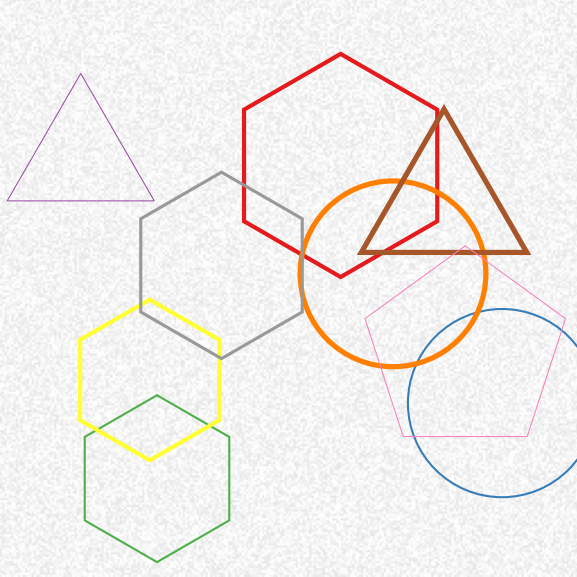[{"shape": "hexagon", "thickness": 2, "radius": 0.97, "center": [0.59, 0.713]}, {"shape": "circle", "thickness": 1, "radius": 0.81, "center": [0.869, 0.301]}, {"shape": "hexagon", "thickness": 1, "radius": 0.72, "center": [0.272, 0.17]}, {"shape": "triangle", "thickness": 0.5, "radius": 0.74, "center": [0.14, 0.725]}, {"shape": "circle", "thickness": 2.5, "radius": 0.8, "center": [0.681, 0.525]}, {"shape": "hexagon", "thickness": 2, "radius": 0.7, "center": [0.259, 0.341]}, {"shape": "triangle", "thickness": 2.5, "radius": 0.83, "center": [0.769, 0.645]}, {"shape": "pentagon", "thickness": 0.5, "radius": 0.91, "center": [0.806, 0.391]}, {"shape": "hexagon", "thickness": 1.5, "radius": 0.81, "center": [0.384, 0.54]}]